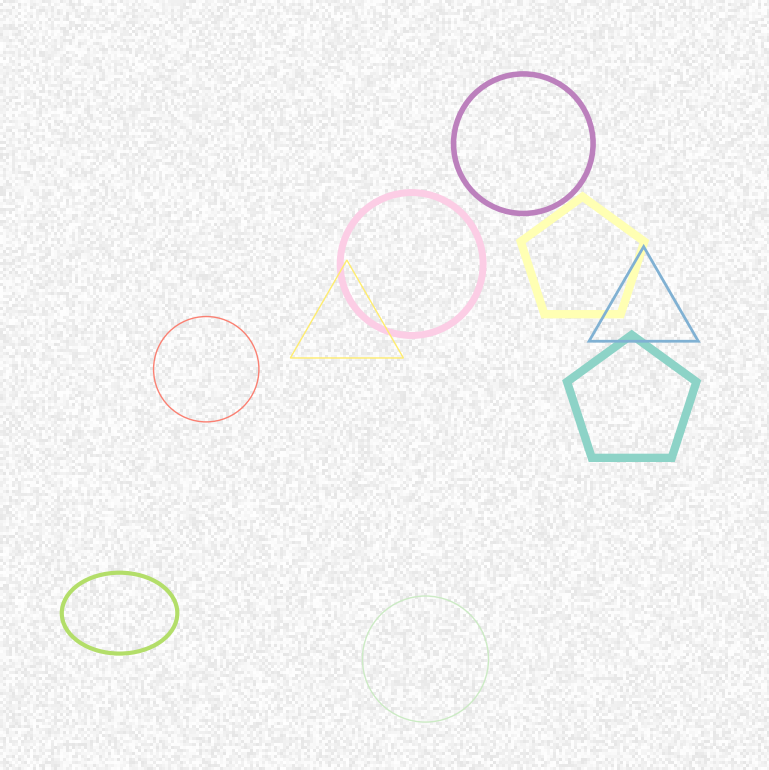[{"shape": "pentagon", "thickness": 3, "radius": 0.44, "center": [0.82, 0.477]}, {"shape": "pentagon", "thickness": 3, "radius": 0.42, "center": [0.757, 0.66]}, {"shape": "circle", "thickness": 0.5, "radius": 0.34, "center": [0.268, 0.521]}, {"shape": "triangle", "thickness": 1, "radius": 0.41, "center": [0.836, 0.598]}, {"shape": "oval", "thickness": 1.5, "radius": 0.38, "center": [0.155, 0.204]}, {"shape": "circle", "thickness": 2.5, "radius": 0.46, "center": [0.535, 0.657]}, {"shape": "circle", "thickness": 2, "radius": 0.45, "center": [0.68, 0.813]}, {"shape": "circle", "thickness": 0.5, "radius": 0.41, "center": [0.553, 0.144]}, {"shape": "triangle", "thickness": 0.5, "radius": 0.42, "center": [0.45, 0.577]}]